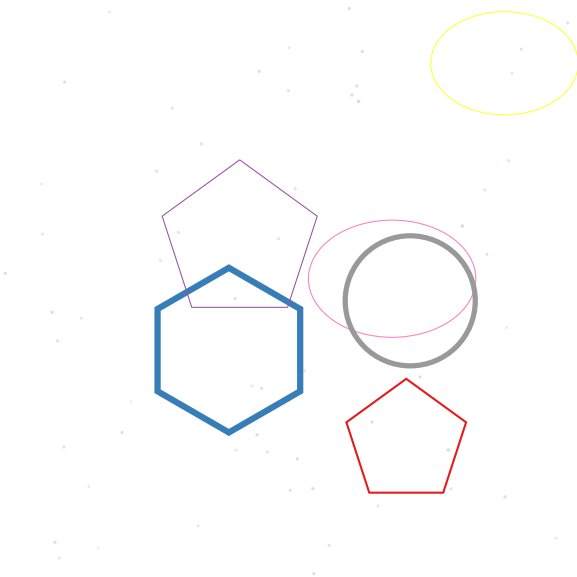[{"shape": "pentagon", "thickness": 1, "radius": 0.54, "center": [0.703, 0.234]}, {"shape": "hexagon", "thickness": 3, "radius": 0.71, "center": [0.396, 0.393]}, {"shape": "pentagon", "thickness": 0.5, "radius": 0.71, "center": [0.415, 0.581]}, {"shape": "oval", "thickness": 0.5, "radius": 0.64, "center": [0.873, 0.89]}, {"shape": "oval", "thickness": 0.5, "radius": 0.72, "center": [0.679, 0.517]}, {"shape": "circle", "thickness": 2.5, "radius": 0.56, "center": [0.71, 0.478]}]